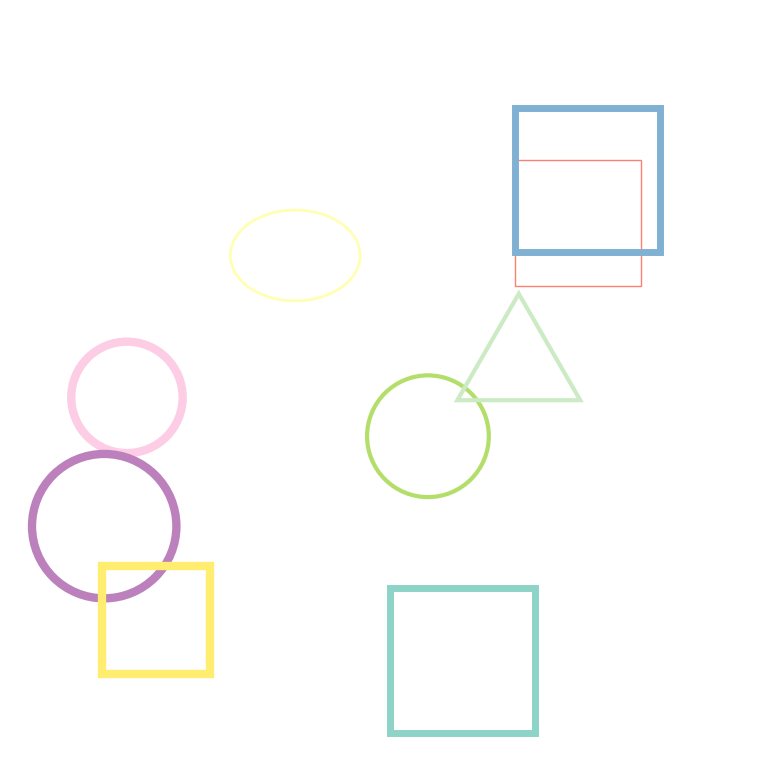[{"shape": "square", "thickness": 2.5, "radius": 0.47, "center": [0.6, 0.142]}, {"shape": "oval", "thickness": 1, "radius": 0.42, "center": [0.383, 0.668]}, {"shape": "square", "thickness": 0.5, "radius": 0.41, "center": [0.75, 0.711]}, {"shape": "square", "thickness": 2.5, "radius": 0.47, "center": [0.763, 0.767]}, {"shape": "circle", "thickness": 1.5, "radius": 0.4, "center": [0.556, 0.433]}, {"shape": "circle", "thickness": 3, "radius": 0.36, "center": [0.165, 0.484]}, {"shape": "circle", "thickness": 3, "radius": 0.47, "center": [0.135, 0.317]}, {"shape": "triangle", "thickness": 1.5, "radius": 0.46, "center": [0.674, 0.526]}, {"shape": "square", "thickness": 3, "radius": 0.35, "center": [0.203, 0.195]}]